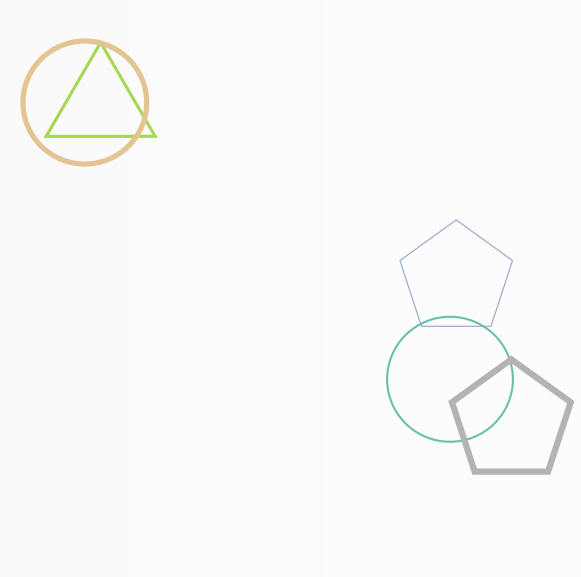[{"shape": "circle", "thickness": 1, "radius": 0.54, "center": [0.774, 0.342]}, {"shape": "pentagon", "thickness": 0.5, "radius": 0.51, "center": [0.785, 0.517]}, {"shape": "triangle", "thickness": 1.5, "radius": 0.54, "center": [0.173, 0.817]}, {"shape": "circle", "thickness": 2.5, "radius": 0.53, "center": [0.146, 0.822]}, {"shape": "pentagon", "thickness": 3, "radius": 0.54, "center": [0.88, 0.269]}]